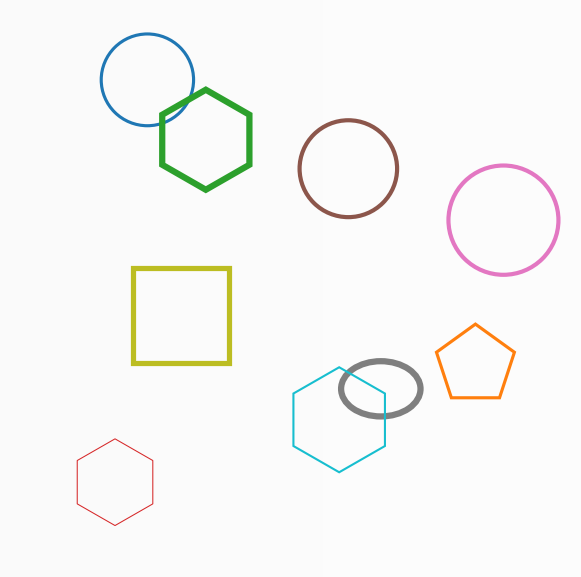[{"shape": "circle", "thickness": 1.5, "radius": 0.4, "center": [0.254, 0.861]}, {"shape": "pentagon", "thickness": 1.5, "radius": 0.35, "center": [0.818, 0.367]}, {"shape": "hexagon", "thickness": 3, "radius": 0.43, "center": [0.354, 0.757]}, {"shape": "hexagon", "thickness": 0.5, "radius": 0.38, "center": [0.198, 0.164]}, {"shape": "circle", "thickness": 2, "radius": 0.42, "center": [0.599, 0.707]}, {"shape": "circle", "thickness": 2, "radius": 0.47, "center": [0.866, 0.618]}, {"shape": "oval", "thickness": 3, "radius": 0.34, "center": [0.655, 0.326]}, {"shape": "square", "thickness": 2.5, "radius": 0.41, "center": [0.311, 0.452]}, {"shape": "hexagon", "thickness": 1, "radius": 0.45, "center": [0.584, 0.272]}]